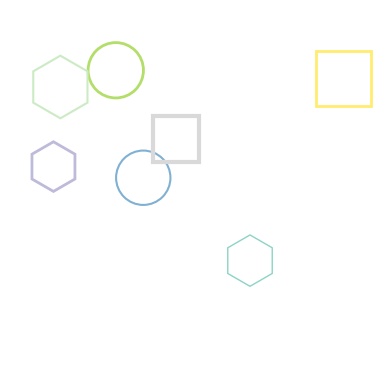[{"shape": "hexagon", "thickness": 1, "radius": 0.33, "center": [0.649, 0.323]}, {"shape": "hexagon", "thickness": 2, "radius": 0.32, "center": [0.139, 0.567]}, {"shape": "circle", "thickness": 1.5, "radius": 0.35, "center": [0.372, 0.538]}, {"shape": "circle", "thickness": 2, "radius": 0.36, "center": [0.301, 0.817]}, {"shape": "square", "thickness": 3, "radius": 0.3, "center": [0.458, 0.638]}, {"shape": "hexagon", "thickness": 1.5, "radius": 0.41, "center": [0.157, 0.774]}, {"shape": "square", "thickness": 2, "radius": 0.35, "center": [0.892, 0.796]}]